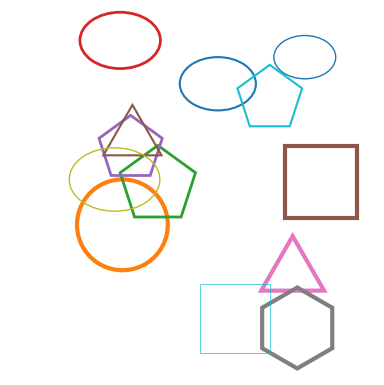[{"shape": "oval", "thickness": 1.5, "radius": 0.49, "center": [0.566, 0.782]}, {"shape": "oval", "thickness": 1, "radius": 0.4, "center": [0.792, 0.852]}, {"shape": "circle", "thickness": 3, "radius": 0.59, "center": [0.318, 0.416]}, {"shape": "pentagon", "thickness": 2, "radius": 0.51, "center": [0.41, 0.52]}, {"shape": "oval", "thickness": 2, "radius": 0.52, "center": [0.312, 0.895]}, {"shape": "pentagon", "thickness": 2, "radius": 0.43, "center": [0.339, 0.614]}, {"shape": "square", "thickness": 3, "radius": 0.47, "center": [0.833, 0.527]}, {"shape": "triangle", "thickness": 1.5, "radius": 0.44, "center": [0.344, 0.64]}, {"shape": "triangle", "thickness": 3, "radius": 0.47, "center": [0.76, 0.292]}, {"shape": "hexagon", "thickness": 3, "radius": 0.53, "center": [0.772, 0.148]}, {"shape": "oval", "thickness": 1, "radius": 0.59, "center": [0.298, 0.534]}, {"shape": "pentagon", "thickness": 1.5, "radius": 0.44, "center": [0.701, 0.743]}, {"shape": "square", "thickness": 0.5, "radius": 0.45, "center": [0.61, 0.172]}]